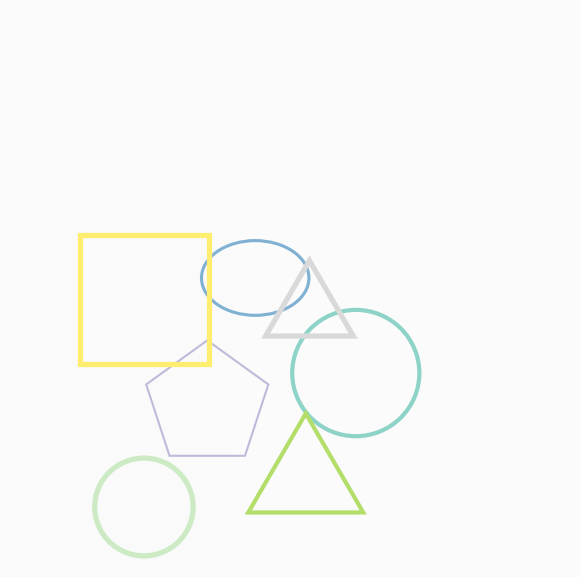[{"shape": "circle", "thickness": 2, "radius": 0.55, "center": [0.612, 0.353]}, {"shape": "pentagon", "thickness": 1, "radius": 0.55, "center": [0.357, 0.299]}, {"shape": "oval", "thickness": 1.5, "radius": 0.46, "center": [0.439, 0.518]}, {"shape": "triangle", "thickness": 2, "radius": 0.57, "center": [0.526, 0.169]}, {"shape": "triangle", "thickness": 2.5, "radius": 0.44, "center": [0.532, 0.461]}, {"shape": "circle", "thickness": 2.5, "radius": 0.42, "center": [0.248, 0.121]}, {"shape": "square", "thickness": 2.5, "radius": 0.56, "center": [0.249, 0.48]}]